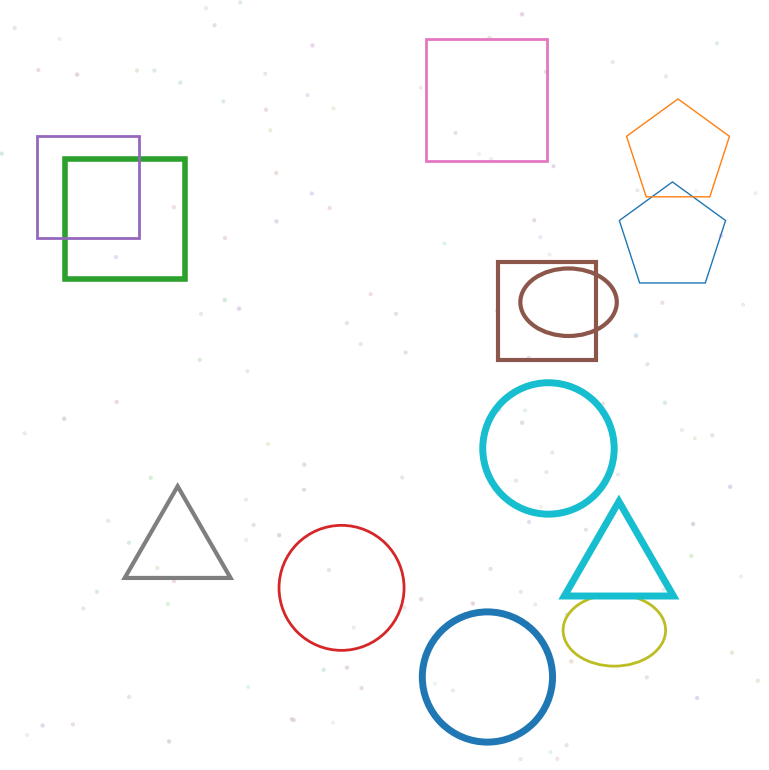[{"shape": "circle", "thickness": 2.5, "radius": 0.42, "center": [0.633, 0.121]}, {"shape": "pentagon", "thickness": 0.5, "radius": 0.36, "center": [0.873, 0.691]}, {"shape": "pentagon", "thickness": 0.5, "radius": 0.35, "center": [0.881, 0.801]}, {"shape": "square", "thickness": 2, "radius": 0.39, "center": [0.163, 0.716]}, {"shape": "circle", "thickness": 1, "radius": 0.41, "center": [0.444, 0.237]}, {"shape": "square", "thickness": 1, "radius": 0.33, "center": [0.114, 0.757]}, {"shape": "oval", "thickness": 1.5, "radius": 0.31, "center": [0.738, 0.608]}, {"shape": "square", "thickness": 1.5, "radius": 0.32, "center": [0.711, 0.596]}, {"shape": "square", "thickness": 1, "radius": 0.39, "center": [0.632, 0.87]}, {"shape": "triangle", "thickness": 1.5, "radius": 0.4, "center": [0.231, 0.289]}, {"shape": "oval", "thickness": 1, "radius": 0.33, "center": [0.798, 0.182]}, {"shape": "circle", "thickness": 2.5, "radius": 0.43, "center": [0.712, 0.418]}, {"shape": "triangle", "thickness": 2.5, "radius": 0.41, "center": [0.804, 0.267]}]